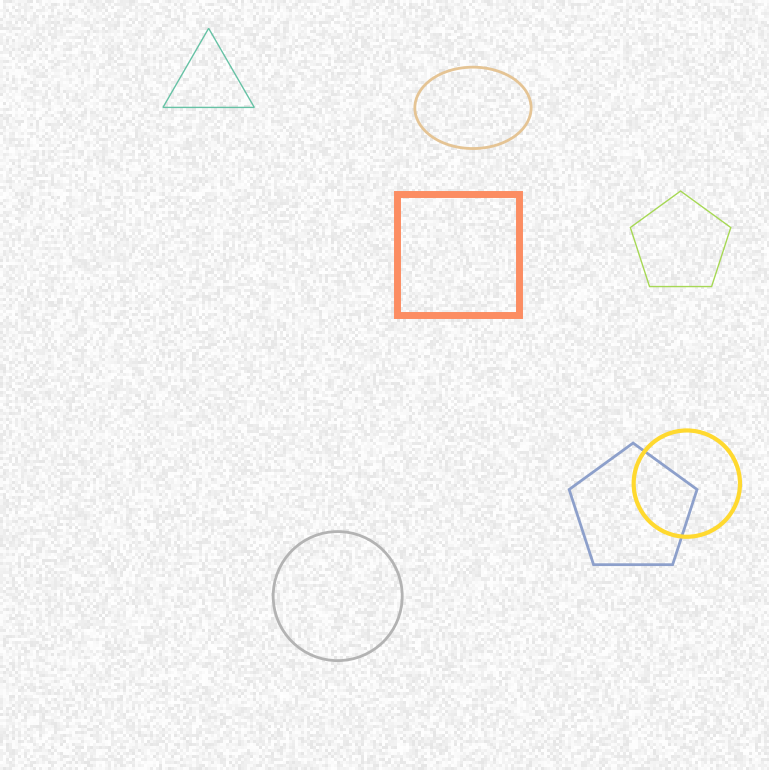[{"shape": "triangle", "thickness": 0.5, "radius": 0.34, "center": [0.271, 0.895]}, {"shape": "square", "thickness": 2.5, "radius": 0.4, "center": [0.595, 0.669]}, {"shape": "pentagon", "thickness": 1, "radius": 0.44, "center": [0.822, 0.337]}, {"shape": "pentagon", "thickness": 0.5, "radius": 0.34, "center": [0.884, 0.683]}, {"shape": "circle", "thickness": 1.5, "radius": 0.35, "center": [0.892, 0.372]}, {"shape": "oval", "thickness": 1, "radius": 0.38, "center": [0.614, 0.86]}, {"shape": "circle", "thickness": 1, "radius": 0.42, "center": [0.439, 0.226]}]